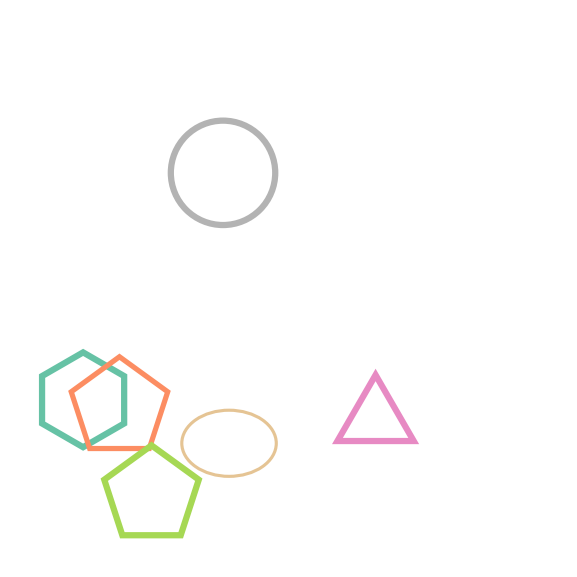[{"shape": "hexagon", "thickness": 3, "radius": 0.41, "center": [0.144, 0.307]}, {"shape": "pentagon", "thickness": 2.5, "radius": 0.44, "center": [0.207, 0.294]}, {"shape": "triangle", "thickness": 3, "radius": 0.38, "center": [0.65, 0.274]}, {"shape": "pentagon", "thickness": 3, "radius": 0.43, "center": [0.262, 0.142]}, {"shape": "oval", "thickness": 1.5, "radius": 0.41, "center": [0.397, 0.232]}, {"shape": "circle", "thickness": 3, "radius": 0.45, "center": [0.386, 0.7]}]